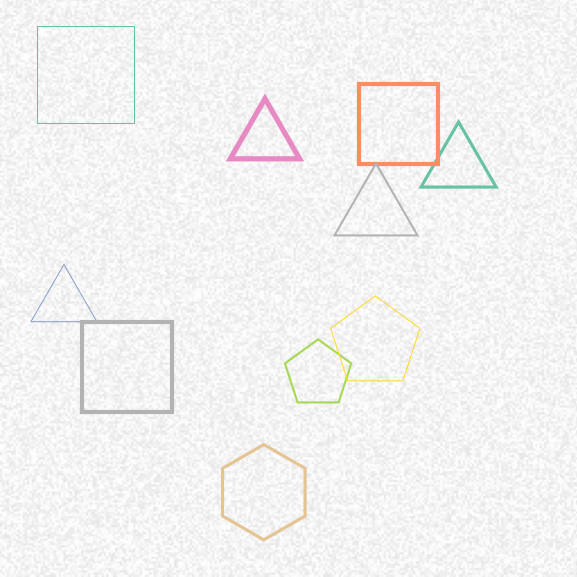[{"shape": "square", "thickness": 0.5, "radius": 0.42, "center": [0.148, 0.871]}, {"shape": "triangle", "thickness": 1.5, "radius": 0.38, "center": [0.794, 0.713]}, {"shape": "square", "thickness": 2, "radius": 0.34, "center": [0.69, 0.784]}, {"shape": "triangle", "thickness": 0.5, "radius": 0.33, "center": [0.111, 0.475]}, {"shape": "triangle", "thickness": 2.5, "radius": 0.35, "center": [0.459, 0.759]}, {"shape": "pentagon", "thickness": 1, "radius": 0.3, "center": [0.551, 0.351]}, {"shape": "pentagon", "thickness": 0.5, "radius": 0.41, "center": [0.65, 0.405]}, {"shape": "hexagon", "thickness": 1.5, "radius": 0.41, "center": [0.457, 0.147]}, {"shape": "triangle", "thickness": 1, "radius": 0.42, "center": [0.651, 0.633]}, {"shape": "square", "thickness": 2, "radius": 0.39, "center": [0.219, 0.364]}]